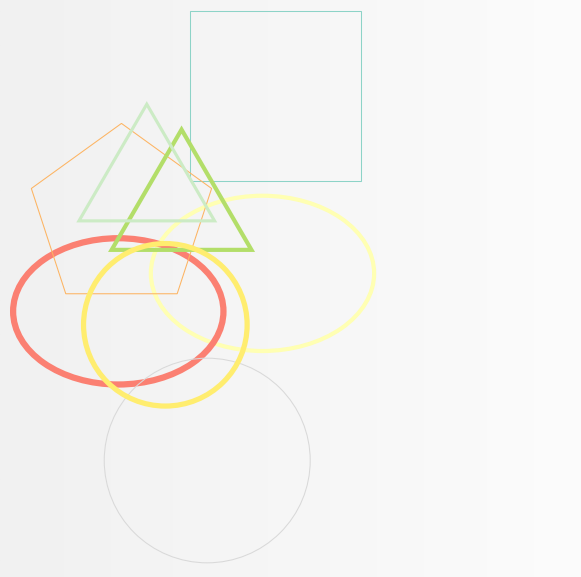[{"shape": "square", "thickness": 0.5, "radius": 0.74, "center": [0.475, 0.833]}, {"shape": "oval", "thickness": 2, "radius": 0.96, "center": [0.452, 0.526]}, {"shape": "oval", "thickness": 3, "radius": 0.9, "center": [0.203, 0.46]}, {"shape": "pentagon", "thickness": 0.5, "radius": 0.82, "center": [0.209, 0.622]}, {"shape": "triangle", "thickness": 2, "radius": 0.69, "center": [0.312, 0.636]}, {"shape": "circle", "thickness": 0.5, "radius": 0.89, "center": [0.357, 0.202]}, {"shape": "triangle", "thickness": 1.5, "radius": 0.67, "center": [0.253, 0.684]}, {"shape": "circle", "thickness": 2.5, "radius": 0.7, "center": [0.284, 0.437]}]